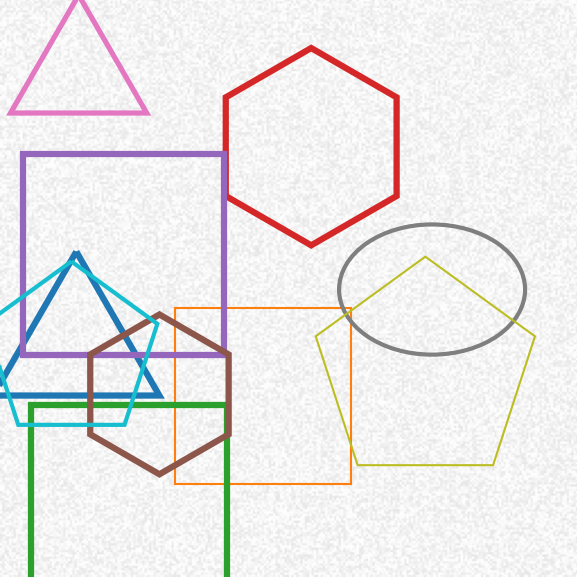[{"shape": "triangle", "thickness": 3, "radius": 0.83, "center": [0.132, 0.397]}, {"shape": "square", "thickness": 1, "radius": 0.76, "center": [0.456, 0.314]}, {"shape": "square", "thickness": 3, "radius": 0.85, "center": [0.223, 0.129]}, {"shape": "hexagon", "thickness": 3, "radius": 0.85, "center": [0.539, 0.745]}, {"shape": "square", "thickness": 3, "radius": 0.87, "center": [0.214, 0.559]}, {"shape": "hexagon", "thickness": 3, "radius": 0.69, "center": [0.276, 0.316]}, {"shape": "triangle", "thickness": 2.5, "radius": 0.68, "center": [0.136, 0.872]}, {"shape": "oval", "thickness": 2, "radius": 0.81, "center": [0.748, 0.498]}, {"shape": "pentagon", "thickness": 1, "radius": 1.0, "center": [0.737, 0.355]}, {"shape": "pentagon", "thickness": 2, "radius": 0.78, "center": [0.124, 0.39]}]